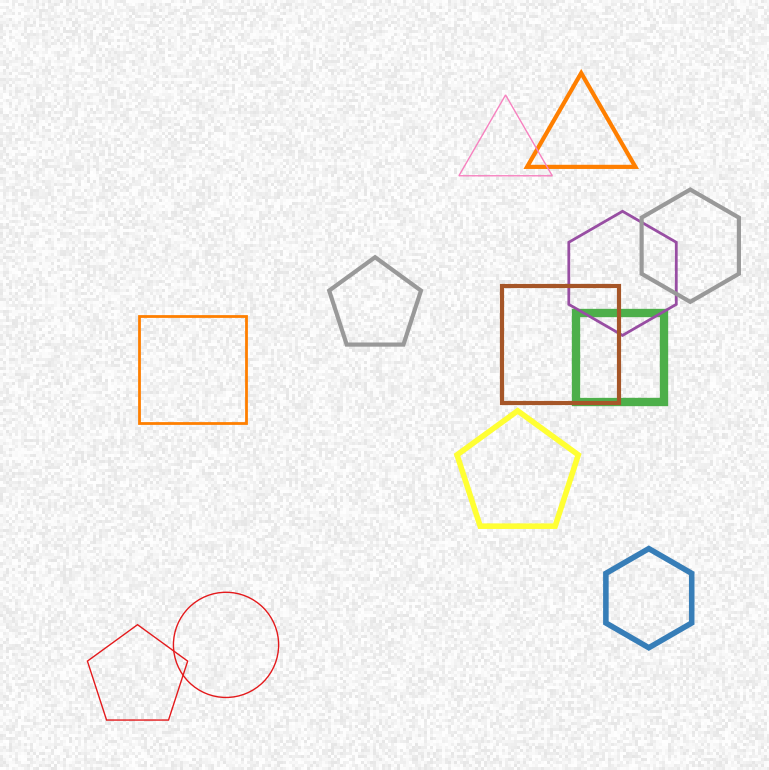[{"shape": "circle", "thickness": 0.5, "radius": 0.34, "center": [0.294, 0.163]}, {"shape": "pentagon", "thickness": 0.5, "radius": 0.34, "center": [0.179, 0.12]}, {"shape": "hexagon", "thickness": 2, "radius": 0.32, "center": [0.843, 0.223]}, {"shape": "square", "thickness": 3, "radius": 0.29, "center": [0.805, 0.536]}, {"shape": "hexagon", "thickness": 1, "radius": 0.4, "center": [0.809, 0.645]}, {"shape": "square", "thickness": 1, "radius": 0.35, "center": [0.25, 0.52]}, {"shape": "triangle", "thickness": 1.5, "radius": 0.41, "center": [0.755, 0.824]}, {"shape": "pentagon", "thickness": 2, "radius": 0.41, "center": [0.672, 0.384]}, {"shape": "square", "thickness": 1.5, "radius": 0.38, "center": [0.728, 0.553]}, {"shape": "triangle", "thickness": 0.5, "radius": 0.35, "center": [0.657, 0.807]}, {"shape": "pentagon", "thickness": 1.5, "radius": 0.31, "center": [0.487, 0.603]}, {"shape": "hexagon", "thickness": 1.5, "radius": 0.36, "center": [0.896, 0.681]}]